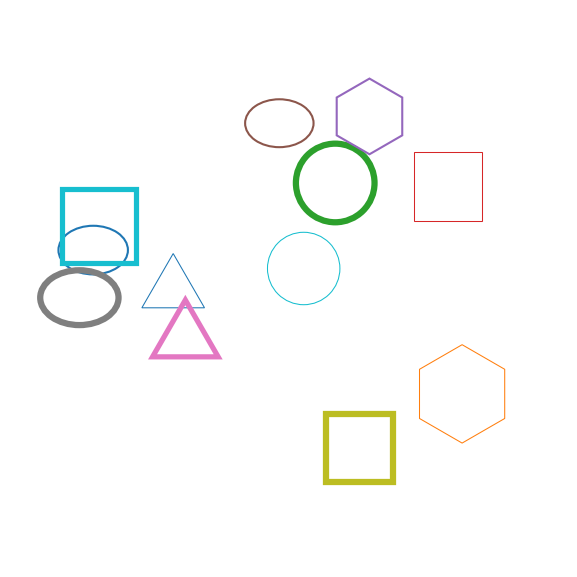[{"shape": "triangle", "thickness": 0.5, "radius": 0.31, "center": [0.3, 0.497]}, {"shape": "oval", "thickness": 1, "radius": 0.3, "center": [0.161, 0.566]}, {"shape": "hexagon", "thickness": 0.5, "radius": 0.43, "center": [0.8, 0.317]}, {"shape": "circle", "thickness": 3, "radius": 0.34, "center": [0.58, 0.682]}, {"shape": "square", "thickness": 0.5, "radius": 0.3, "center": [0.776, 0.677]}, {"shape": "hexagon", "thickness": 1, "radius": 0.33, "center": [0.64, 0.798]}, {"shape": "oval", "thickness": 1, "radius": 0.3, "center": [0.484, 0.786]}, {"shape": "triangle", "thickness": 2.5, "radius": 0.33, "center": [0.321, 0.414]}, {"shape": "oval", "thickness": 3, "radius": 0.34, "center": [0.137, 0.484]}, {"shape": "square", "thickness": 3, "radius": 0.29, "center": [0.623, 0.223]}, {"shape": "square", "thickness": 2.5, "radius": 0.32, "center": [0.172, 0.608]}, {"shape": "circle", "thickness": 0.5, "radius": 0.31, "center": [0.526, 0.534]}]